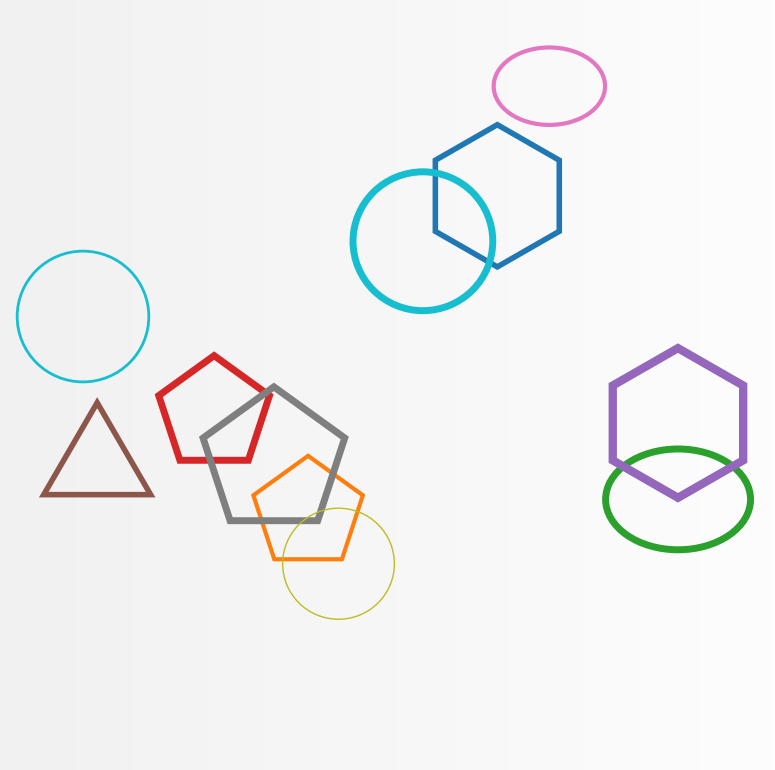[{"shape": "hexagon", "thickness": 2, "radius": 0.46, "center": [0.642, 0.746]}, {"shape": "pentagon", "thickness": 1.5, "radius": 0.37, "center": [0.398, 0.334]}, {"shape": "oval", "thickness": 2.5, "radius": 0.47, "center": [0.875, 0.351]}, {"shape": "pentagon", "thickness": 2.5, "radius": 0.38, "center": [0.276, 0.463]}, {"shape": "hexagon", "thickness": 3, "radius": 0.49, "center": [0.875, 0.451]}, {"shape": "triangle", "thickness": 2, "radius": 0.4, "center": [0.125, 0.397]}, {"shape": "oval", "thickness": 1.5, "radius": 0.36, "center": [0.709, 0.888]}, {"shape": "pentagon", "thickness": 2.5, "radius": 0.48, "center": [0.353, 0.402]}, {"shape": "circle", "thickness": 0.5, "radius": 0.36, "center": [0.437, 0.268]}, {"shape": "circle", "thickness": 1, "radius": 0.42, "center": [0.107, 0.589]}, {"shape": "circle", "thickness": 2.5, "radius": 0.45, "center": [0.546, 0.687]}]